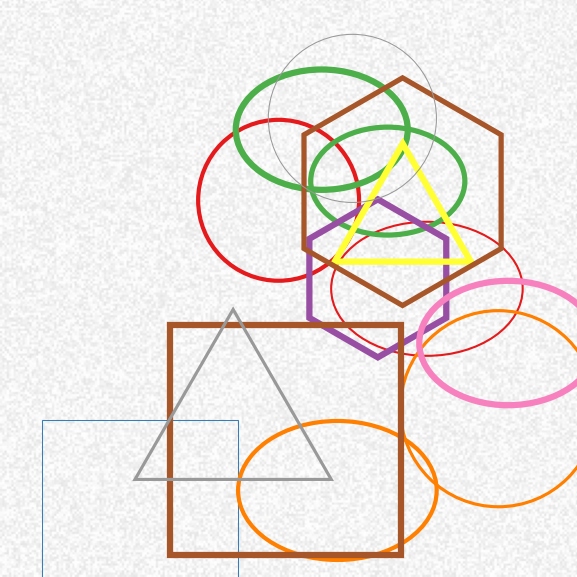[{"shape": "oval", "thickness": 1, "radius": 0.83, "center": [0.739, 0.499]}, {"shape": "circle", "thickness": 2, "radius": 0.7, "center": [0.482, 0.652]}, {"shape": "square", "thickness": 0.5, "radius": 0.85, "center": [0.243, 0.102]}, {"shape": "oval", "thickness": 2.5, "radius": 0.67, "center": [0.671, 0.686]}, {"shape": "oval", "thickness": 3, "radius": 0.74, "center": [0.557, 0.775]}, {"shape": "hexagon", "thickness": 3, "radius": 0.68, "center": [0.654, 0.517]}, {"shape": "circle", "thickness": 1.5, "radius": 0.85, "center": [0.863, 0.291]}, {"shape": "oval", "thickness": 2, "radius": 0.86, "center": [0.584, 0.15]}, {"shape": "triangle", "thickness": 3, "radius": 0.68, "center": [0.697, 0.614]}, {"shape": "hexagon", "thickness": 2.5, "radius": 0.99, "center": [0.697, 0.667]}, {"shape": "square", "thickness": 3, "radius": 1.0, "center": [0.495, 0.237]}, {"shape": "oval", "thickness": 3, "radius": 0.77, "center": [0.88, 0.405]}, {"shape": "triangle", "thickness": 1.5, "radius": 0.98, "center": [0.404, 0.267]}, {"shape": "circle", "thickness": 0.5, "radius": 0.73, "center": [0.61, 0.794]}]